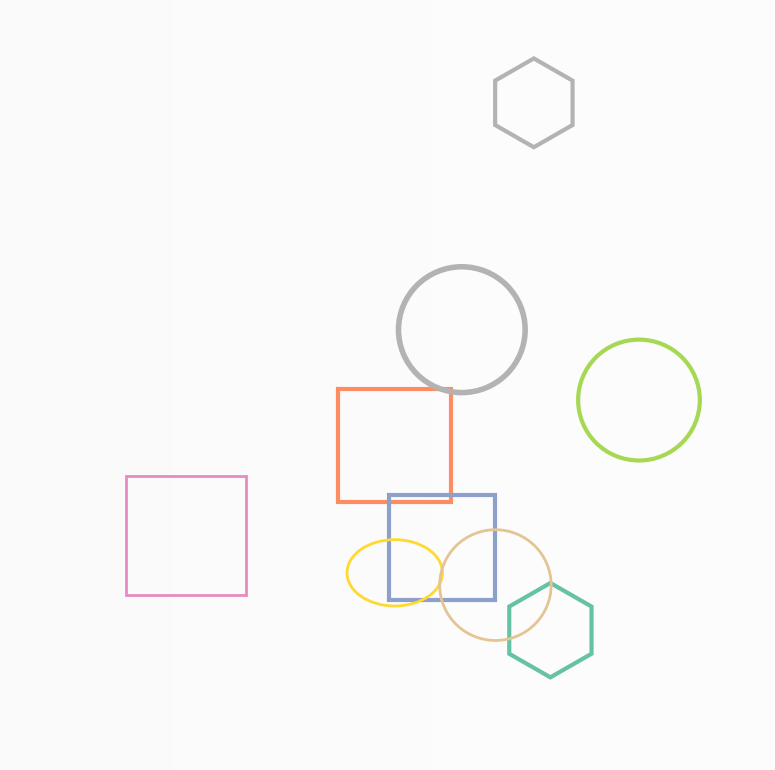[{"shape": "hexagon", "thickness": 1.5, "radius": 0.31, "center": [0.71, 0.182]}, {"shape": "square", "thickness": 1.5, "radius": 0.37, "center": [0.509, 0.422]}, {"shape": "square", "thickness": 1.5, "radius": 0.34, "center": [0.57, 0.289]}, {"shape": "square", "thickness": 1, "radius": 0.39, "center": [0.24, 0.304]}, {"shape": "circle", "thickness": 1.5, "radius": 0.39, "center": [0.824, 0.48]}, {"shape": "oval", "thickness": 1, "radius": 0.31, "center": [0.509, 0.256]}, {"shape": "circle", "thickness": 1, "radius": 0.36, "center": [0.639, 0.24]}, {"shape": "circle", "thickness": 2, "radius": 0.41, "center": [0.596, 0.572]}, {"shape": "hexagon", "thickness": 1.5, "radius": 0.29, "center": [0.689, 0.866]}]